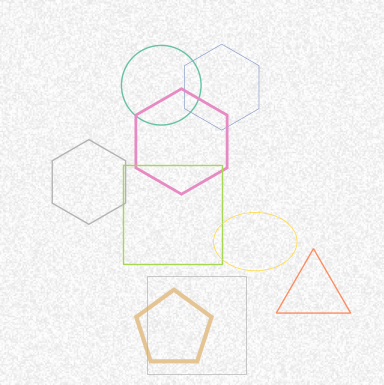[{"shape": "circle", "thickness": 1, "radius": 0.52, "center": [0.419, 0.779]}, {"shape": "triangle", "thickness": 1, "radius": 0.56, "center": [0.814, 0.243]}, {"shape": "hexagon", "thickness": 0.5, "radius": 0.56, "center": [0.576, 0.774]}, {"shape": "hexagon", "thickness": 2, "radius": 0.68, "center": [0.471, 0.633]}, {"shape": "square", "thickness": 1, "radius": 0.64, "center": [0.448, 0.444]}, {"shape": "oval", "thickness": 0.5, "radius": 0.54, "center": [0.663, 0.372]}, {"shape": "pentagon", "thickness": 3, "radius": 0.51, "center": [0.452, 0.145]}, {"shape": "hexagon", "thickness": 1, "radius": 0.55, "center": [0.231, 0.527]}, {"shape": "square", "thickness": 0.5, "radius": 0.64, "center": [0.51, 0.155]}]